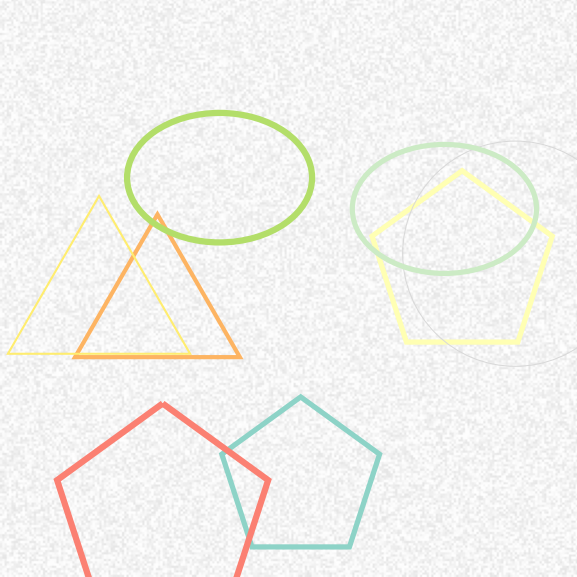[{"shape": "pentagon", "thickness": 2.5, "radius": 0.72, "center": [0.521, 0.168]}, {"shape": "pentagon", "thickness": 2.5, "radius": 0.82, "center": [0.8, 0.539]}, {"shape": "pentagon", "thickness": 3, "radius": 0.96, "center": [0.282, 0.108]}, {"shape": "triangle", "thickness": 2, "radius": 0.82, "center": [0.273, 0.463]}, {"shape": "oval", "thickness": 3, "radius": 0.8, "center": [0.38, 0.691]}, {"shape": "circle", "thickness": 0.5, "radius": 0.98, "center": [0.892, 0.56]}, {"shape": "oval", "thickness": 2.5, "radius": 0.8, "center": [0.77, 0.637]}, {"shape": "triangle", "thickness": 1, "radius": 0.91, "center": [0.171, 0.478]}]